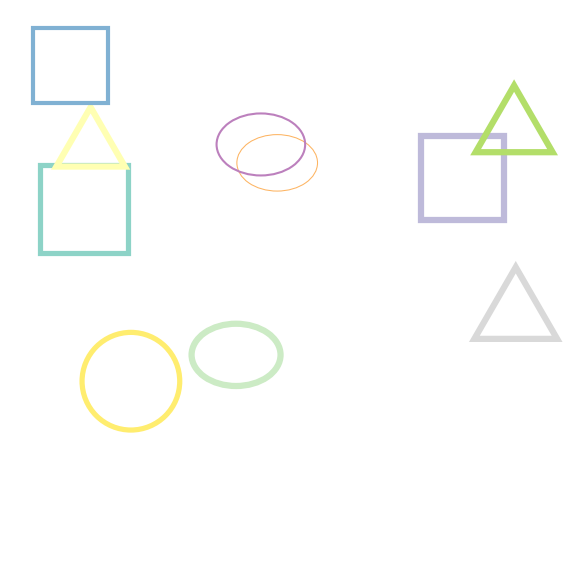[{"shape": "square", "thickness": 2.5, "radius": 0.38, "center": [0.145, 0.637]}, {"shape": "triangle", "thickness": 3, "radius": 0.34, "center": [0.157, 0.745]}, {"shape": "square", "thickness": 3, "radius": 0.36, "center": [0.801, 0.691]}, {"shape": "square", "thickness": 2, "radius": 0.32, "center": [0.122, 0.885]}, {"shape": "oval", "thickness": 0.5, "radius": 0.35, "center": [0.48, 0.717]}, {"shape": "triangle", "thickness": 3, "radius": 0.38, "center": [0.89, 0.774]}, {"shape": "triangle", "thickness": 3, "radius": 0.41, "center": [0.893, 0.454]}, {"shape": "oval", "thickness": 1, "radius": 0.38, "center": [0.452, 0.749]}, {"shape": "oval", "thickness": 3, "radius": 0.39, "center": [0.409, 0.385]}, {"shape": "circle", "thickness": 2.5, "radius": 0.42, "center": [0.227, 0.339]}]